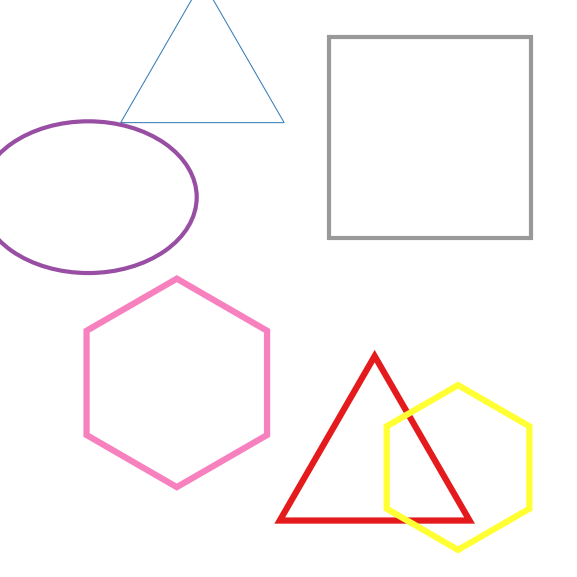[{"shape": "triangle", "thickness": 3, "radius": 0.95, "center": [0.649, 0.193]}, {"shape": "triangle", "thickness": 0.5, "radius": 0.82, "center": [0.351, 0.869]}, {"shape": "oval", "thickness": 2, "radius": 0.94, "center": [0.153, 0.658]}, {"shape": "hexagon", "thickness": 3, "radius": 0.71, "center": [0.793, 0.19]}, {"shape": "hexagon", "thickness": 3, "radius": 0.9, "center": [0.306, 0.336]}, {"shape": "square", "thickness": 2, "radius": 0.87, "center": [0.745, 0.761]}]